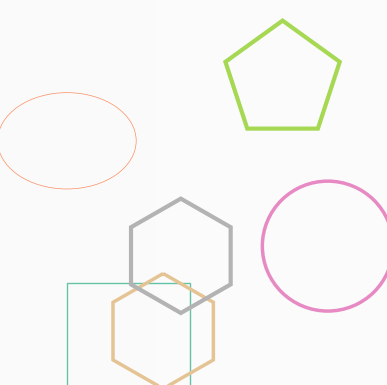[{"shape": "square", "thickness": 1, "radius": 0.79, "center": [0.331, 0.106]}, {"shape": "oval", "thickness": 0.5, "radius": 0.89, "center": [0.173, 0.634]}, {"shape": "circle", "thickness": 2.5, "radius": 0.84, "center": [0.846, 0.361]}, {"shape": "pentagon", "thickness": 3, "radius": 0.78, "center": [0.729, 0.791]}, {"shape": "hexagon", "thickness": 2.5, "radius": 0.75, "center": [0.421, 0.14]}, {"shape": "hexagon", "thickness": 3, "radius": 0.74, "center": [0.467, 0.336]}]